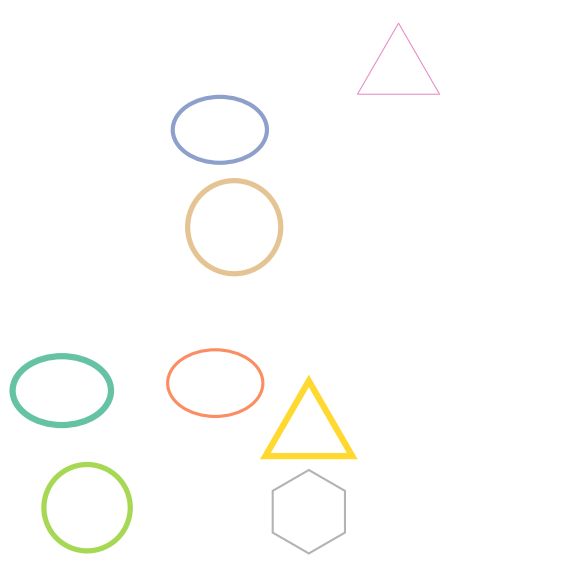[{"shape": "oval", "thickness": 3, "radius": 0.43, "center": [0.107, 0.323]}, {"shape": "oval", "thickness": 1.5, "radius": 0.41, "center": [0.373, 0.336]}, {"shape": "oval", "thickness": 2, "radius": 0.41, "center": [0.381, 0.774]}, {"shape": "triangle", "thickness": 0.5, "radius": 0.41, "center": [0.69, 0.877]}, {"shape": "circle", "thickness": 2.5, "radius": 0.37, "center": [0.151, 0.12]}, {"shape": "triangle", "thickness": 3, "radius": 0.43, "center": [0.535, 0.253]}, {"shape": "circle", "thickness": 2.5, "radius": 0.4, "center": [0.406, 0.606]}, {"shape": "hexagon", "thickness": 1, "radius": 0.36, "center": [0.535, 0.113]}]